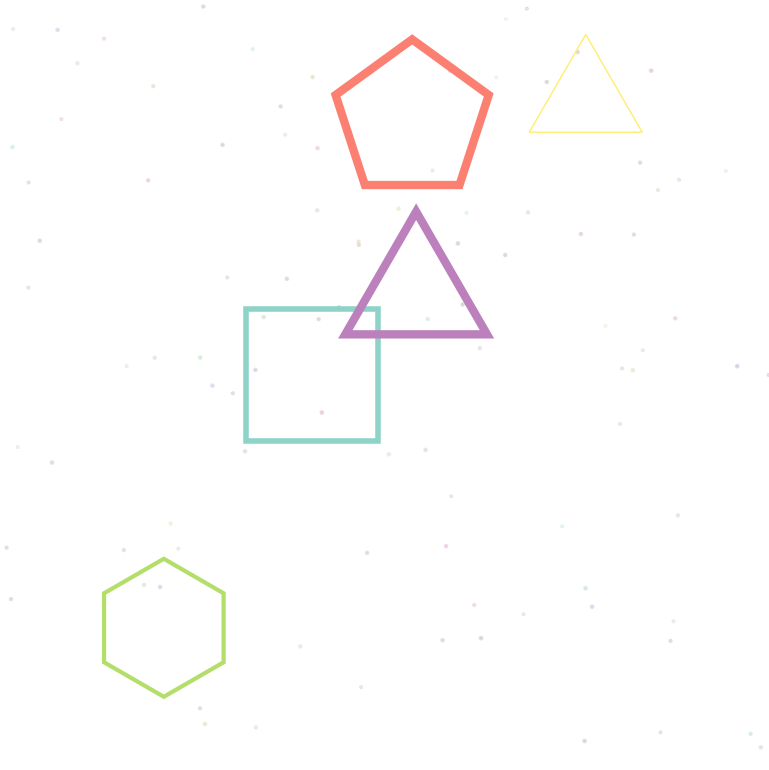[{"shape": "square", "thickness": 2, "radius": 0.43, "center": [0.406, 0.513]}, {"shape": "pentagon", "thickness": 3, "radius": 0.52, "center": [0.535, 0.844]}, {"shape": "hexagon", "thickness": 1.5, "radius": 0.45, "center": [0.213, 0.185]}, {"shape": "triangle", "thickness": 3, "radius": 0.53, "center": [0.54, 0.619]}, {"shape": "triangle", "thickness": 0.5, "radius": 0.42, "center": [0.761, 0.871]}]